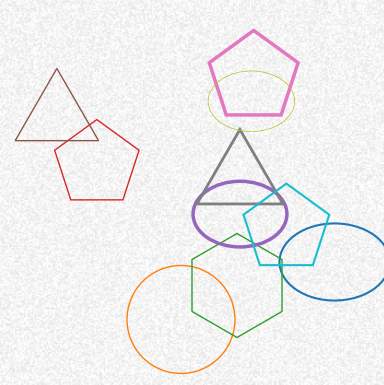[{"shape": "oval", "thickness": 1.5, "radius": 0.72, "center": [0.869, 0.32]}, {"shape": "circle", "thickness": 1, "radius": 0.7, "center": [0.47, 0.17]}, {"shape": "hexagon", "thickness": 1, "radius": 0.68, "center": [0.616, 0.258]}, {"shape": "pentagon", "thickness": 1, "radius": 0.58, "center": [0.252, 0.574]}, {"shape": "oval", "thickness": 2.5, "radius": 0.61, "center": [0.623, 0.444]}, {"shape": "triangle", "thickness": 1, "radius": 0.63, "center": [0.148, 0.697]}, {"shape": "pentagon", "thickness": 2.5, "radius": 0.61, "center": [0.659, 0.8]}, {"shape": "triangle", "thickness": 2, "radius": 0.65, "center": [0.623, 0.535]}, {"shape": "oval", "thickness": 0.5, "radius": 0.56, "center": [0.653, 0.737]}, {"shape": "pentagon", "thickness": 1.5, "radius": 0.59, "center": [0.744, 0.406]}]